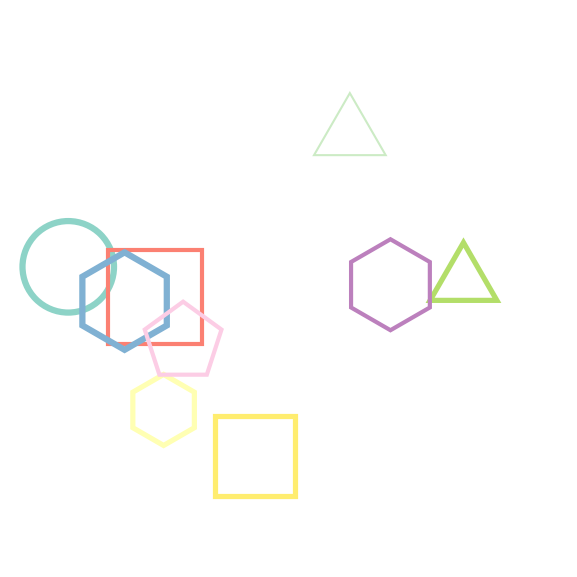[{"shape": "circle", "thickness": 3, "radius": 0.4, "center": [0.118, 0.537]}, {"shape": "hexagon", "thickness": 2.5, "radius": 0.31, "center": [0.283, 0.289]}, {"shape": "square", "thickness": 2, "radius": 0.41, "center": [0.268, 0.484]}, {"shape": "hexagon", "thickness": 3, "radius": 0.42, "center": [0.216, 0.478]}, {"shape": "triangle", "thickness": 2.5, "radius": 0.33, "center": [0.803, 0.512]}, {"shape": "pentagon", "thickness": 2, "radius": 0.35, "center": [0.317, 0.407]}, {"shape": "hexagon", "thickness": 2, "radius": 0.39, "center": [0.676, 0.506]}, {"shape": "triangle", "thickness": 1, "radius": 0.36, "center": [0.606, 0.766]}, {"shape": "square", "thickness": 2.5, "radius": 0.35, "center": [0.441, 0.21]}]